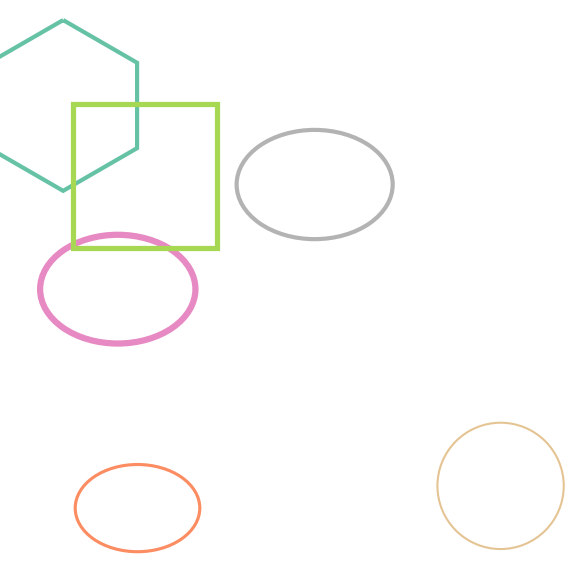[{"shape": "hexagon", "thickness": 2, "radius": 0.74, "center": [0.109, 0.817]}, {"shape": "oval", "thickness": 1.5, "radius": 0.54, "center": [0.238, 0.119]}, {"shape": "oval", "thickness": 3, "radius": 0.67, "center": [0.204, 0.498]}, {"shape": "square", "thickness": 2.5, "radius": 0.62, "center": [0.251, 0.694]}, {"shape": "circle", "thickness": 1, "radius": 0.55, "center": [0.867, 0.158]}, {"shape": "oval", "thickness": 2, "radius": 0.68, "center": [0.545, 0.68]}]